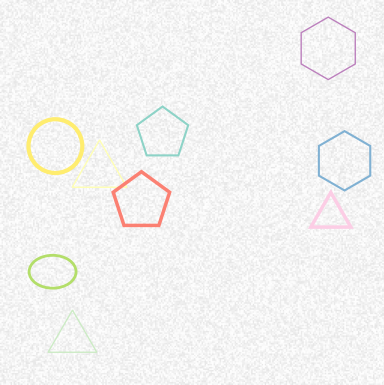[{"shape": "pentagon", "thickness": 1.5, "radius": 0.35, "center": [0.422, 0.653]}, {"shape": "triangle", "thickness": 1, "radius": 0.41, "center": [0.259, 0.555]}, {"shape": "pentagon", "thickness": 2.5, "radius": 0.39, "center": [0.367, 0.477]}, {"shape": "hexagon", "thickness": 1.5, "radius": 0.39, "center": [0.895, 0.582]}, {"shape": "oval", "thickness": 2, "radius": 0.3, "center": [0.137, 0.294]}, {"shape": "triangle", "thickness": 2.5, "radius": 0.3, "center": [0.859, 0.44]}, {"shape": "hexagon", "thickness": 1, "radius": 0.41, "center": [0.853, 0.874]}, {"shape": "triangle", "thickness": 1, "radius": 0.37, "center": [0.188, 0.122]}, {"shape": "circle", "thickness": 3, "radius": 0.35, "center": [0.144, 0.62]}]